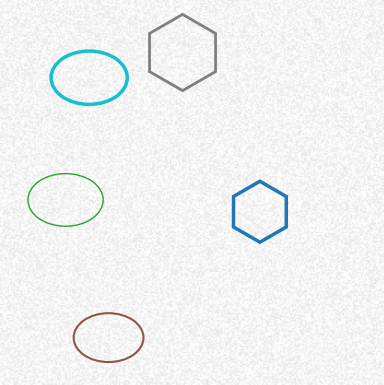[{"shape": "hexagon", "thickness": 2.5, "radius": 0.4, "center": [0.675, 0.45]}, {"shape": "oval", "thickness": 1, "radius": 0.49, "center": [0.17, 0.481]}, {"shape": "oval", "thickness": 1.5, "radius": 0.45, "center": [0.282, 0.123]}, {"shape": "hexagon", "thickness": 2, "radius": 0.5, "center": [0.474, 0.864]}, {"shape": "oval", "thickness": 2.5, "radius": 0.49, "center": [0.232, 0.798]}]